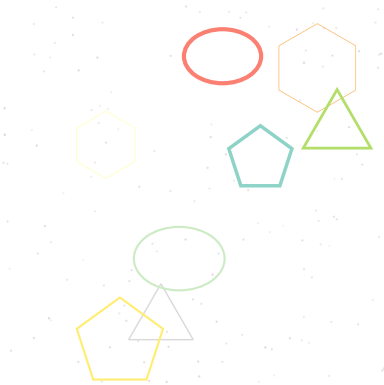[{"shape": "pentagon", "thickness": 2.5, "radius": 0.43, "center": [0.676, 0.587]}, {"shape": "hexagon", "thickness": 0.5, "radius": 0.44, "center": [0.275, 0.624]}, {"shape": "oval", "thickness": 3, "radius": 0.5, "center": [0.578, 0.854]}, {"shape": "hexagon", "thickness": 0.5, "radius": 0.58, "center": [0.824, 0.824]}, {"shape": "triangle", "thickness": 2, "radius": 0.51, "center": [0.876, 0.666]}, {"shape": "triangle", "thickness": 1, "radius": 0.48, "center": [0.418, 0.166]}, {"shape": "oval", "thickness": 1.5, "radius": 0.59, "center": [0.466, 0.328]}, {"shape": "pentagon", "thickness": 1.5, "radius": 0.59, "center": [0.311, 0.109]}]